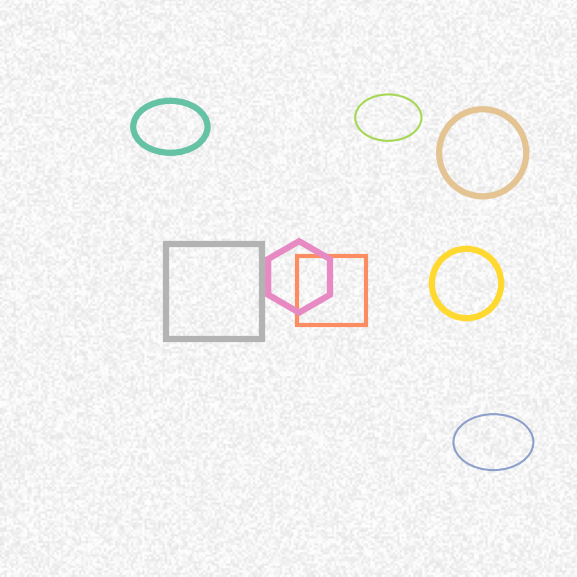[{"shape": "oval", "thickness": 3, "radius": 0.32, "center": [0.295, 0.78]}, {"shape": "square", "thickness": 2, "radius": 0.3, "center": [0.574, 0.496]}, {"shape": "oval", "thickness": 1, "radius": 0.35, "center": [0.854, 0.234]}, {"shape": "hexagon", "thickness": 3, "radius": 0.31, "center": [0.518, 0.52]}, {"shape": "oval", "thickness": 1, "radius": 0.29, "center": [0.672, 0.795]}, {"shape": "circle", "thickness": 3, "radius": 0.3, "center": [0.808, 0.508]}, {"shape": "circle", "thickness": 3, "radius": 0.38, "center": [0.836, 0.735]}, {"shape": "square", "thickness": 3, "radius": 0.41, "center": [0.371, 0.494]}]